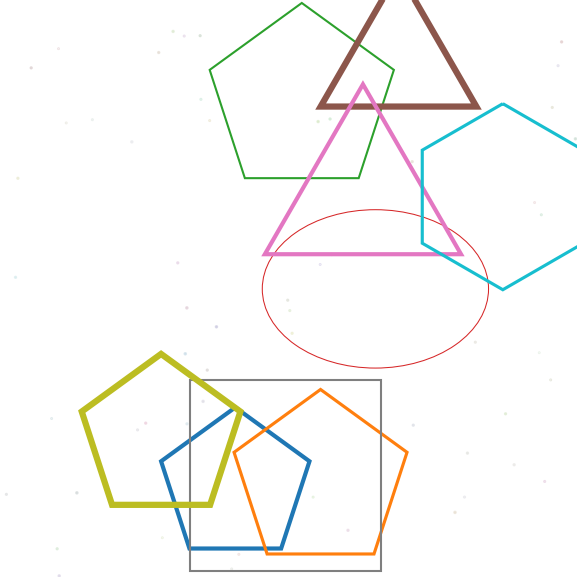[{"shape": "pentagon", "thickness": 2, "radius": 0.68, "center": [0.407, 0.159]}, {"shape": "pentagon", "thickness": 1.5, "radius": 0.79, "center": [0.555, 0.167]}, {"shape": "pentagon", "thickness": 1, "radius": 0.84, "center": [0.523, 0.826]}, {"shape": "oval", "thickness": 0.5, "radius": 0.98, "center": [0.65, 0.499]}, {"shape": "triangle", "thickness": 3, "radius": 0.78, "center": [0.69, 0.892]}, {"shape": "triangle", "thickness": 2, "radius": 0.98, "center": [0.628, 0.657]}, {"shape": "square", "thickness": 1, "radius": 0.82, "center": [0.494, 0.175]}, {"shape": "pentagon", "thickness": 3, "radius": 0.72, "center": [0.279, 0.242]}, {"shape": "hexagon", "thickness": 1.5, "radius": 0.81, "center": [0.871, 0.659]}]